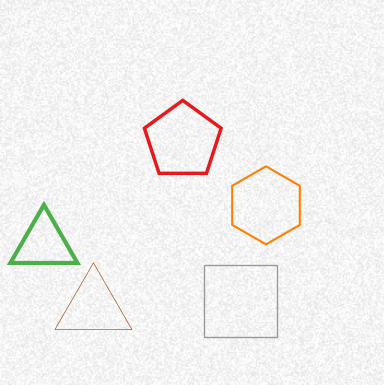[{"shape": "pentagon", "thickness": 2.5, "radius": 0.52, "center": [0.475, 0.635]}, {"shape": "triangle", "thickness": 3, "radius": 0.5, "center": [0.114, 0.367]}, {"shape": "hexagon", "thickness": 1.5, "radius": 0.51, "center": [0.691, 0.467]}, {"shape": "triangle", "thickness": 0.5, "radius": 0.58, "center": [0.243, 0.202]}, {"shape": "square", "thickness": 1, "radius": 0.47, "center": [0.625, 0.218]}]